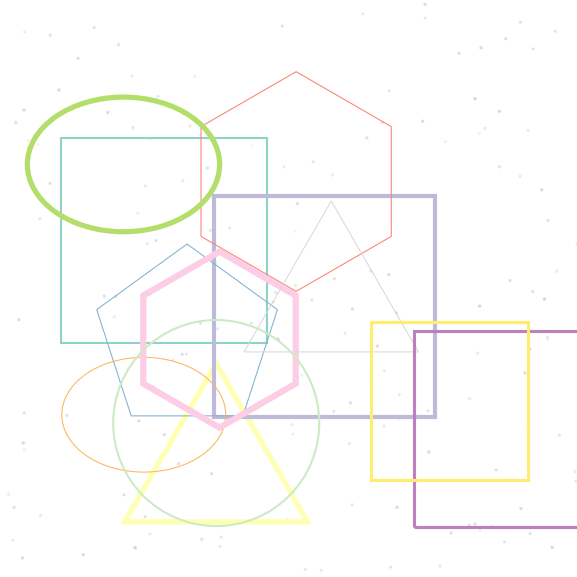[{"shape": "square", "thickness": 1, "radius": 0.89, "center": [0.284, 0.582]}, {"shape": "triangle", "thickness": 2.5, "radius": 0.91, "center": [0.374, 0.187]}, {"shape": "square", "thickness": 2, "radius": 0.96, "center": [0.562, 0.469]}, {"shape": "hexagon", "thickness": 0.5, "radius": 0.95, "center": [0.513, 0.685]}, {"shape": "pentagon", "thickness": 0.5, "radius": 0.82, "center": [0.324, 0.412]}, {"shape": "oval", "thickness": 0.5, "radius": 0.71, "center": [0.249, 0.281]}, {"shape": "oval", "thickness": 2.5, "radius": 0.83, "center": [0.214, 0.714]}, {"shape": "hexagon", "thickness": 3, "radius": 0.76, "center": [0.38, 0.411]}, {"shape": "triangle", "thickness": 0.5, "radius": 0.87, "center": [0.574, 0.477]}, {"shape": "square", "thickness": 1.5, "radius": 0.85, "center": [0.887, 0.257]}, {"shape": "circle", "thickness": 1, "radius": 0.89, "center": [0.374, 0.267]}, {"shape": "square", "thickness": 1.5, "radius": 0.68, "center": [0.778, 0.304]}]